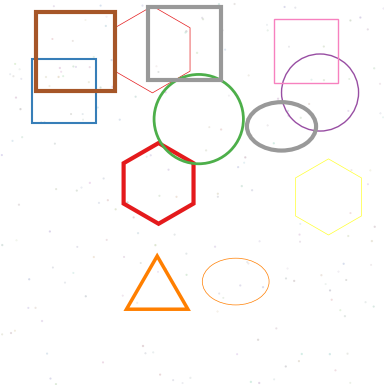[{"shape": "hexagon", "thickness": 0.5, "radius": 0.56, "center": [0.396, 0.872]}, {"shape": "hexagon", "thickness": 3, "radius": 0.52, "center": [0.412, 0.524]}, {"shape": "square", "thickness": 1.5, "radius": 0.41, "center": [0.165, 0.765]}, {"shape": "circle", "thickness": 2, "radius": 0.58, "center": [0.516, 0.691]}, {"shape": "circle", "thickness": 1, "radius": 0.5, "center": [0.831, 0.76]}, {"shape": "triangle", "thickness": 2.5, "radius": 0.46, "center": [0.408, 0.243]}, {"shape": "oval", "thickness": 0.5, "radius": 0.43, "center": [0.612, 0.269]}, {"shape": "hexagon", "thickness": 0.5, "radius": 0.49, "center": [0.853, 0.488]}, {"shape": "square", "thickness": 3, "radius": 0.51, "center": [0.196, 0.866]}, {"shape": "square", "thickness": 1, "radius": 0.42, "center": [0.794, 0.867]}, {"shape": "square", "thickness": 3, "radius": 0.48, "center": [0.479, 0.887]}, {"shape": "oval", "thickness": 3, "radius": 0.45, "center": [0.731, 0.672]}]